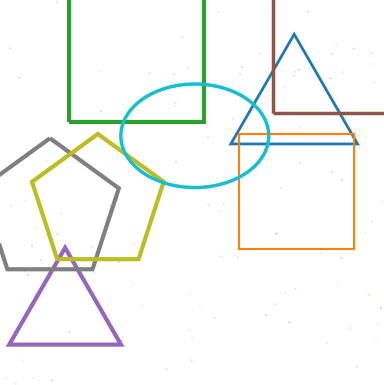[{"shape": "triangle", "thickness": 2, "radius": 0.95, "center": [0.764, 0.721]}, {"shape": "square", "thickness": 1.5, "radius": 0.75, "center": [0.77, 0.504]}, {"shape": "square", "thickness": 3, "radius": 0.88, "center": [0.354, 0.858]}, {"shape": "triangle", "thickness": 3, "radius": 0.84, "center": [0.169, 0.189]}, {"shape": "square", "thickness": 2.5, "radius": 0.86, "center": [0.881, 0.878]}, {"shape": "pentagon", "thickness": 3, "radius": 0.94, "center": [0.13, 0.453]}, {"shape": "pentagon", "thickness": 3, "radius": 0.9, "center": [0.254, 0.472]}, {"shape": "oval", "thickness": 2.5, "radius": 0.96, "center": [0.506, 0.647]}]